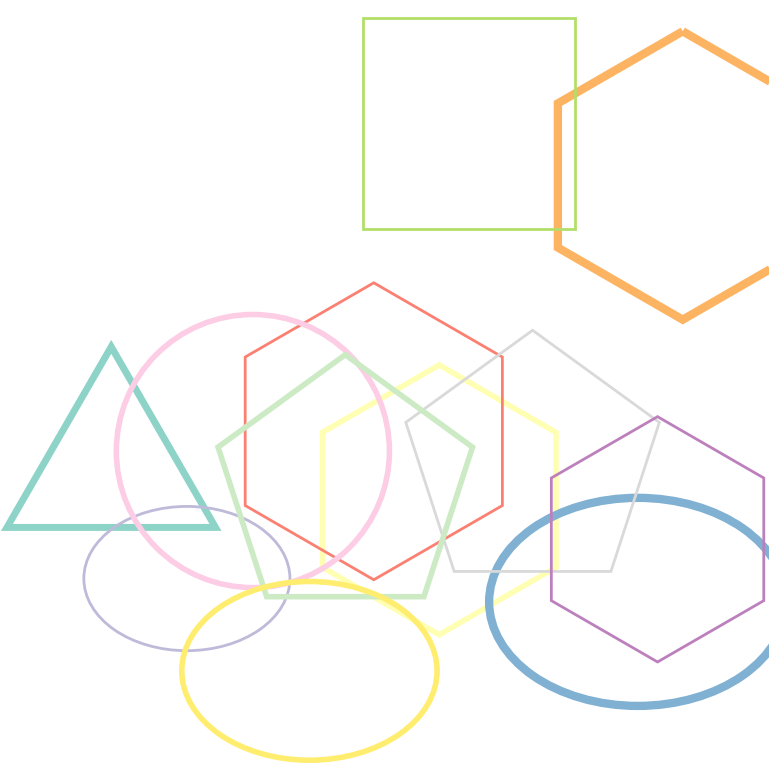[{"shape": "triangle", "thickness": 2.5, "radius": 0.78, "center": [0.144, 0.393]}, {"shape": "hexagon", "thickness": 2, "radius": 0.88, "center": [0.57, 0.351]}, {"shape": "oval", "thickness": 1, "radius": 0.67, "center": [0.243, 0.249]}, {"shape": "hexagon", "thickness": 1, "radius": 0.96, "center": [0.485, 0.44]}, {"shape": "oval", "thickness": 3, "radius": 0.97, "center": [0.828, 0.218]}, {"shape": "hexagon", "thickness": 3, "radius": 0.94, "center": [0.887, 0.772]}, {"shape": "square", "thickness": 1, "radius": 0.69, "center": [0.609, 0.839]}, {"shape": "circle", "thickness": 2, "radius": 0.89, "center": [0.328, 0.414]}, {"shape": "pentagon", "thickness": 1, "radius": 0.87, "center": [0.692, 0.398]}, {"shape": "hexagon", "thickness": 1, "radius": 0.8, "center": [0.854, 0.3]}, {"shape": "pentagon", "thickness": 2, "radius": 0.87, "center": [0.448, 0.366]}, {"shape": "oval", "thickness": 2, "radius": 0.83, "center": [0.402, 0.129]}]